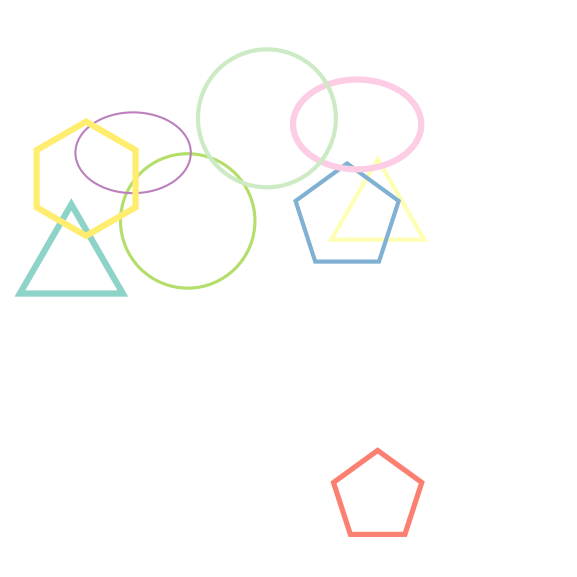[{"shape": "triangle", "thickness": 3, "radius": 0.51, "center": [0.124, 0.542]}, {"shape": "triangle", "thickness": 2, "radius": 0.46, "center": [0.654, 0.631]}, {"shape": "pentagon", "thickness": 2.5, "radius": 0.4, "center": [0.654, 0.139]}, {"shape": "pentagon", "thickness": 2, "radius": 0.47, "center": [0.601, 0.622]}, {"shape": "circle", "thickness": 1.5, "radius": 0.58, "center": [0.325, 0.617]}, {"shape": "oval", "thickness": 3, "radius": 0.56, "center": [0.618, 0.784]}, {"shape": "oval", "thickness": 1, "radius": 0.5, "center": [0.23, 0.735]}, {"shape": "circle", "thickness": 2, "radius": 0.6, "center": [0.462, 0.794]}, {"shape": "hexagon", "thickness": 3, "radius": 0.49, "center": [0.149, 0.69]}]